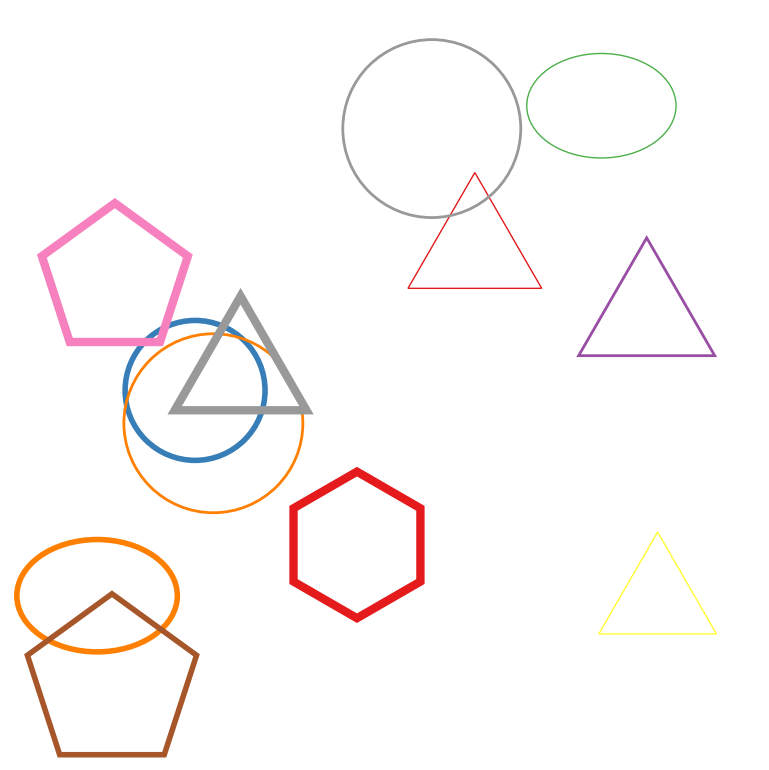[{"shape": "hexagon", "thickness": 3, "radius": 0.48, "center": [0.464, 0.292]}, {"shape": "triangle", "thickness": 0.5, "radius": 0.5, "center": [0.617, 0.676]}, {"shape": "circle", "thickness": 2, "radius": 0.45, "center": [0.253, 0.493]}, {"shape": "oval", "thickness": 0.5, "radius": 0.48, "center": [0.781, 0.863]}, {"shape": "triangle", "thickness": 1, "radius": 0.51, "center": [0.84, 0.589]}, {"shape": "circle", "thickness": 1, "radius": 0.58, "center": [0.277, 0.45]}, {"shape": "oval", "thickness": 2, "radius": 0.52, "center": [0.126, 0.226]}, {"shape": "triangle", "thickness": 0.5, "radius": 0.44, "center": [0.854, 0.221]}, {"shape": "pentagon", "thickness": 2, "radius": 0.58, "center": [0.145, 0.113]}, {"shape": "pentagon", "thickness": 3, "radius": 0.5, "center": [0.149, 0.636]}, {"shape": "triangle", "thickness": 3, "radius": 0.49, "center": [0.312, 0.517]}, {"shape": "circle", "thickness": 1, "radius": 0.58, "center": [0.561, 0.833]}]